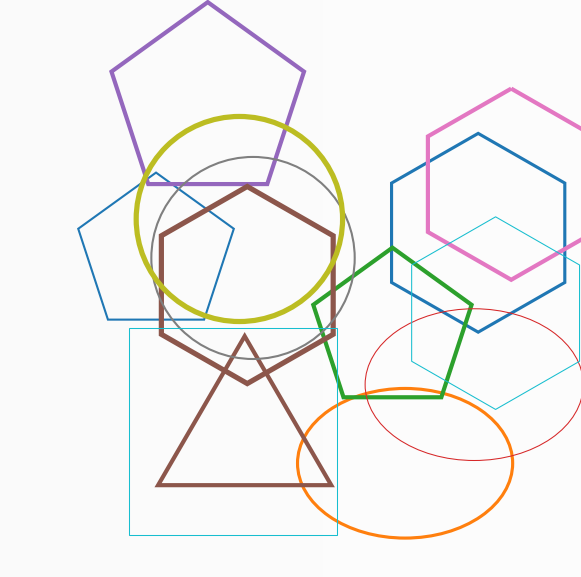[{"shape": "pentagon", "thickness": 1, "radius": 0.7, "center": [0.268, 0.56]}, {"shape": "hexagon", "thickness": 1.5, "radius": 0.86, "center": [0.823, 0.596]}, {"shape": "oval", "thickness": 1.5, "radius": 0.93, "center": [0.697, 0.197]}, {"shape": "pentagon", "thickness": 2, "radius": 0.72, "center": [0.675, 0.427]}, {"shape": "oval", "thickness": 0.5, "radius": 0.94, "center": [0.816, 0.333]}, {"shape": "pentagon", "thickness": 2, "radius": 0.87, "center": [0.357, 0.821]}, {"shape": "hexagon", "thickness": 2.5, "radius": 0.85, "center": [0.425, 0.506]}, {"shape": "triangle", "thickness": 2, "radius": 0.86, "center": [0.421, 0.245]}, {"shape": "hexagon", "thickness": 2, "radius": 0.83, "center": [0.88, 0.68]}, {"shape": "circle", "thickness": 1, "radius": 0.87, "center": [0.435, 0.552]}, {"shape": "circle", "thickness": 2.5, "radius": 0.89, "center": [0.412, 0.62]}, {"shape": "square", "thickness": 0.5, "radius": 0.89, "center": [0.401, 0.252]}, {"shape": "hexagon", "thickness": 0.5, "radius": 0.83, "center": [0.853, 0.457]}]